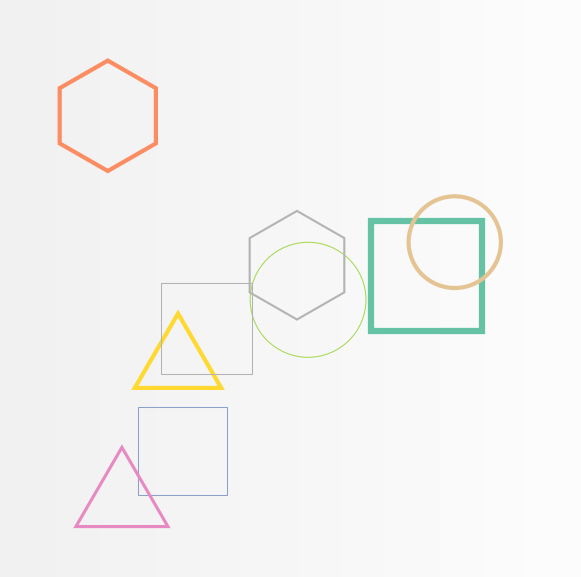[{"shape": "square", "thickness": 3, "radius": 0.48, "center": [0.734, 0.521]}, {"shape": "hexagon", "thickness": 2, "radius": 0.48, "center": [0.185, 0.799]}, {"shape": "square", "thickness": 0.5, "radius": 0.38, "center": [0.314, 0.218]}, {"shape": "triangle", "thickness": 1.5, "radius": 0.46, "center": [0.21, 0.133]}, {"shape": "circle", "thickness": 0.5, "radius": 0.5, "center": [0.53, 0.48]}, {"shape": "triangle", "thickness": 2, "radius": 0.43, "center": [0.306, 0.37]}, {"shape": "circle", "thickness": 2, "radius": 0.4, "center": [0.782, 0.58]}, {"shape": "square", "thickness": 0.5, "radius": 0.39, "center": [0.355, 0.43]}, {"shape": "hexagon", "thickness": 1, "radius": 0.47, "center": [0.511, 0.54]}]